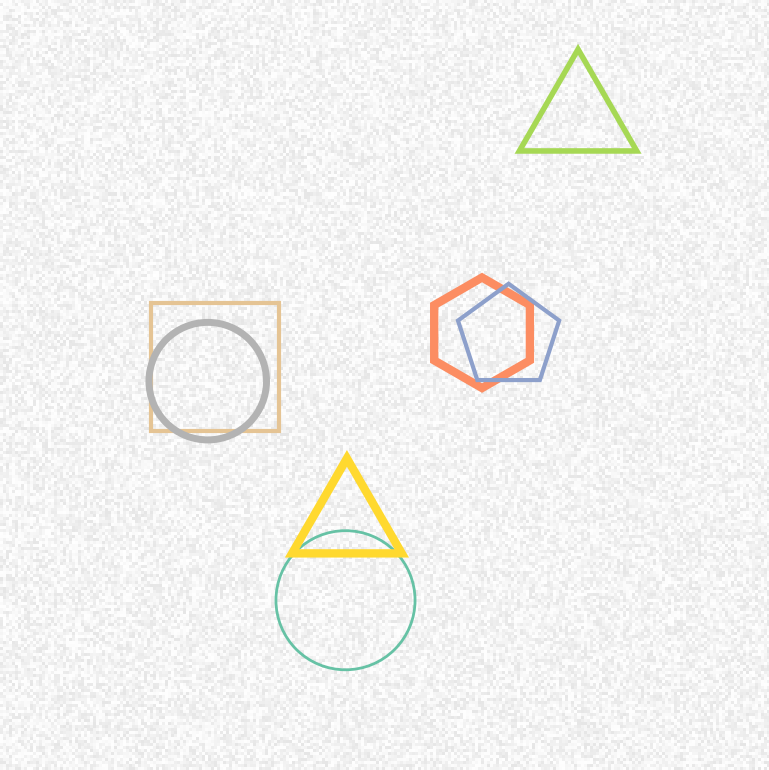[{"shape": "circle", "thickness": 1, "radius": 0.45, "center": [0.449, 0.22]}, {"shape": "hexagon", "thickness": 3, "radius": 0.36, "center": [0.626, 0.568]}, {"shape": "pentagon", "thickness": 1.5, "radius": 0.35, "center": [0.661, 0.562]}, {"shape": "triangle", "thickness": 2, "radius": 0.44, "center": [0.751, 0.848]}, {"shape": "triangle", "thickness": 3, "radius": 0.41, "center": [0.451, 0.322]}, {"shape": "square", "thickness": 1.5, "radius": 0.42, "center": [0.28, 0.523]}, {"shape": "circle", "thickness": 2.5, "radius": 0.38, "center": [0.27, 0.505]}]